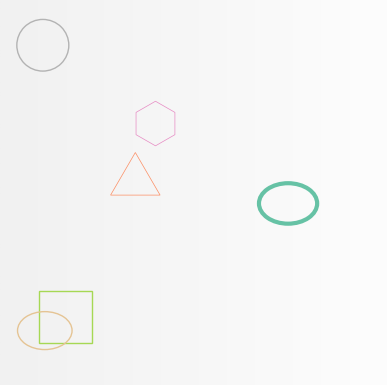[{"shape": "oval", "thickness": 3, "radius": 0.38, "center": [0.743, 0.472]}, {"shape": "triangle", "thickness": 0.5, "radius": 0.37, "center": [0.349, 0.53]}, {"shape": "hexagon", "thickness": 0.5, "radius": 0.29, "center": [0.401, 0.679]}, {"shape": "square", "thickness": 1, "radius": 0.34, "center": [0.17, 0.177]}, {"shape": "oval", "thickness": 1, "radius": 0.35, "center": [0.116, 0.141]}, {"shape": "circle", "thickness": 1, "radius": 0.34, "center": [0.111, 0.882]}]